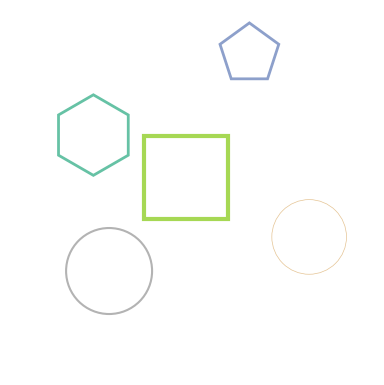[{"shape": "hexagon", "thickness": 2, "radius": 0.52, "center": [0.243, 0.649]}, {"shape": "pentagon", "thickness": 2, "radius": 0.4, "center": [0.648, 0.86]}, {"shape": "square", "thickness": 3, "radius": 0.54, "center": [0.482, 0.539]}, {"shape": "circle", "thickness": 0.5, "radius": 0.48, "center": [0.803, 0.385]}, {"shape": "circle", "thickness": 1.5, "radius": 0.56, "center": [0.283, 0.296]}]